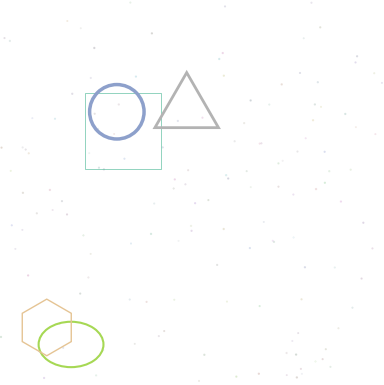[{"shape": "square", "thickness": 0.5, "radius": 0.49, "center": [0.319, 0.66]}, {"shape": "circle", "thickness": 2.5, "radius": 0.35, "center": [0.303, 0.71]}, {"shape": "oval", "thickness": 1.5, "radius": 0.42, "center": [0.185, 0.105]}, {"shape": "hexagon", "thickness": 1, "radius": 0.37, "center": [0.121, 0.15]}, {"shape": "triangle", "thickness": 2, "radius": 0.48, "center": [0.485, 0.716]}]